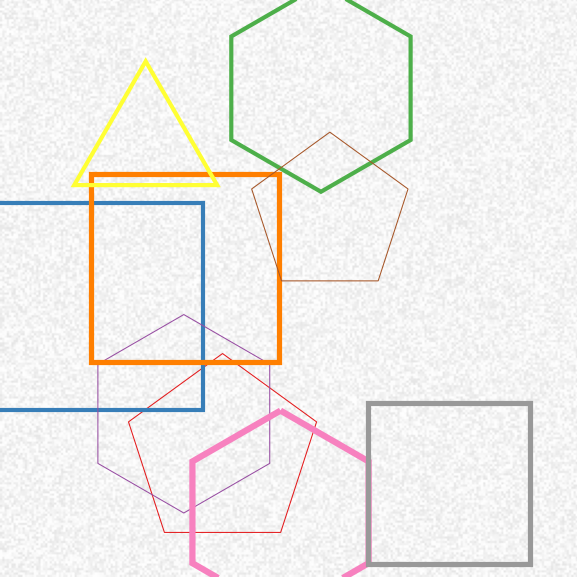[{"shape": "pentagon", "thickness": 0.5, "radius": 0.86, "center": [0.385, 0.216]}, {"shape": "square", "thickness": 2, "radius": 0.9, "center": [0.172, 0.468]}, {"shape": "hexagon", "thickness": 2, "radius": 0.9, "center": [0.556, 0.846]}, {"shape": "hexagon", "thickness": 0.5, "radius": 0.86, "center": [0.318, 0.283]}, {"shape": "square", "thickness": 2.5, "radius": 0.81, "center": [0.32, 0.534]}, {"shape": "triangle", "thickness": 2, "radius": 0.71, "center": [0.252, 0.75]}, {"shape": "pentagon", "thickness": 0.5, "radius": 0.71, "center": [0.571, 0.628]}, {"shape": "hexagon", "thickness": 3, "radius": 0.88, "center": [0.486, 0.112]}, {"shape": "square", "thickness": 2.5, "radius": 0.7, "center": [0.778, 0.161]}]